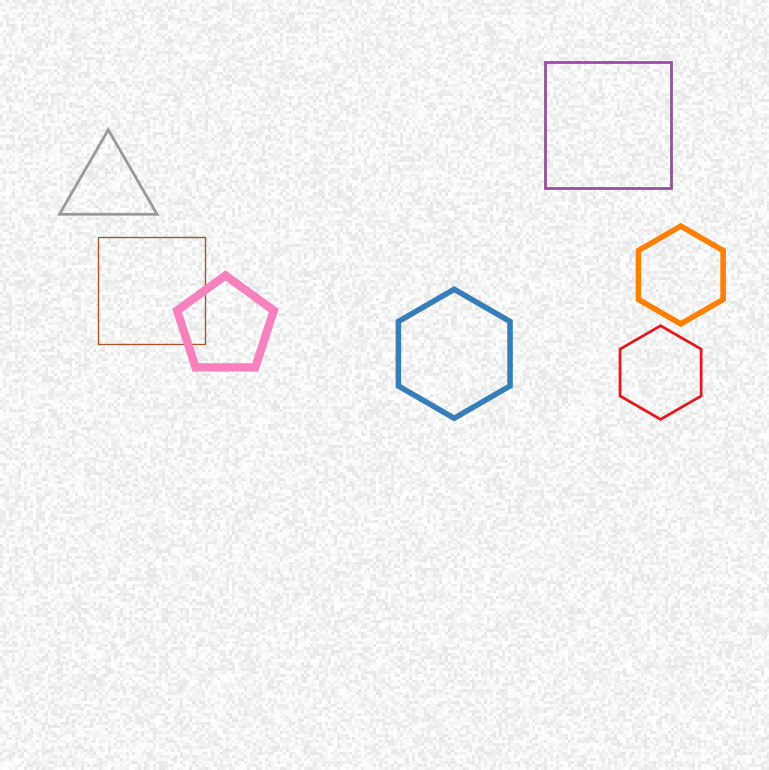[{"shape": "hexagon", "thickness": 1, "radius": 0.3, "center": [0.858, 0.516]}, {"shape": "hexagon", "thickness": 2, "radius": 0.42, "center": [0.59, 0.541]}, {"shape": "square", "thickness": 1, "radius": 0.41, "center": [0.789, 0.838]}, {"shape": "hexagon", "thickness": 2, "radius": 0.32, "center": [0.884, 0.643]}, {"shape": "square", "thickness": 0.5, "radius": 0.35, "center": [0.197, 0.623]}, {"shape": "pentagon", "thickness": 3, "radius": 0.33, "center": [0.293, 0.576]}, {"shape": "triangle", "thickness": 1, "radius": 0.37, "center": [0.141, 0.758]}]